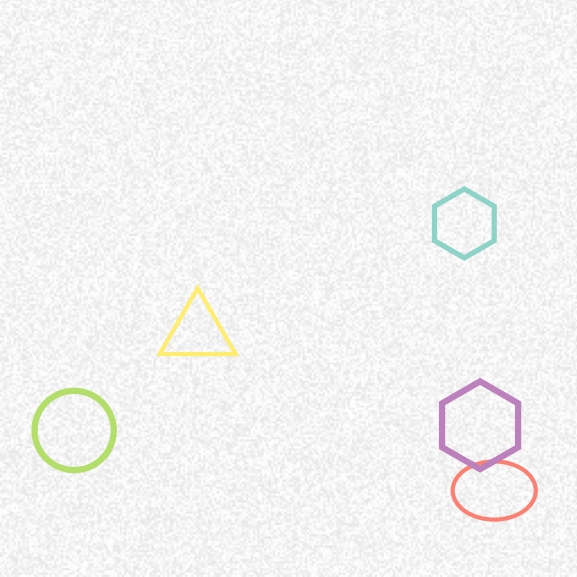[{"shape": "hexagon", "thickness": 2.5, "radius": 0.3, "center": [0.804, 0.612]}, {"shape": "oval", "thickness": 2, "radius": 0.36, "center": [0.856, 0.15]}, {"shape": "circle", "thickness": 3, "radius": 0.34, "center": [0.128, 0.254]}, {"shape": "hexagon", "thickness": 3, "radius": 0.38, "center": [0.831, 0.263]}, {"shape": "triangle", "thickness": 2, "radius": 0.38, "center": [0.342, 0.424]}]